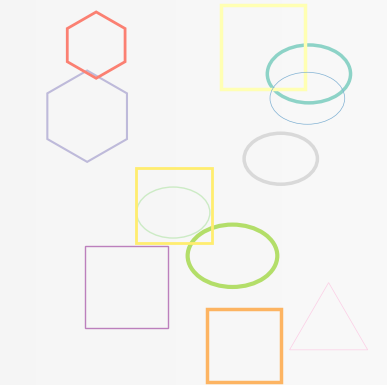[{"shape": "oval", "thickness": 2.5, "radius": 0.54, "center": [0.797, 0.808]}, {"shape": "square", "thickness": 2.5, "radius": 0.54, "center": [0.679, 0.879]}, {"shape": "hexagon", "thickness": 1.5, "radius": 0.59, "center": [0.225, 0.698]}, {"shape": "hexagon", "thickness": 2, "radius": 0.43, "center": [0.248, 0.883]}, {"shape": "oval", "thickness": 0.5, "radius": 0.48, "center": [0.793, 0.745]}, {"shape": "square", "thickness": 2.5, "radius": 0.47, "center": [0.63, 0.102]}, {"shape": "oval", "thickness": 3, "radius": 0.58, "center": [0.6, 0.336]}, {"shape": "triangle", "thickness": 0.5, "radius": 0.58, "center": [0.848, 0.15]}, {"shape": "oval", "thickness": 2.5, "radius": 0.47, "center": [0.725, 0.588]}, {"shape": "square", "thickness": 1, "radius": 0.54, "center": [0.327, 0.255]}, {"shape": "oval", "thickness": 1, "radius": 0.47, "center": [0.447, 0.448]}, {"shape": "square", "thickness": 2, "radius": 0.49, "center": [0.45, 0.466]}]